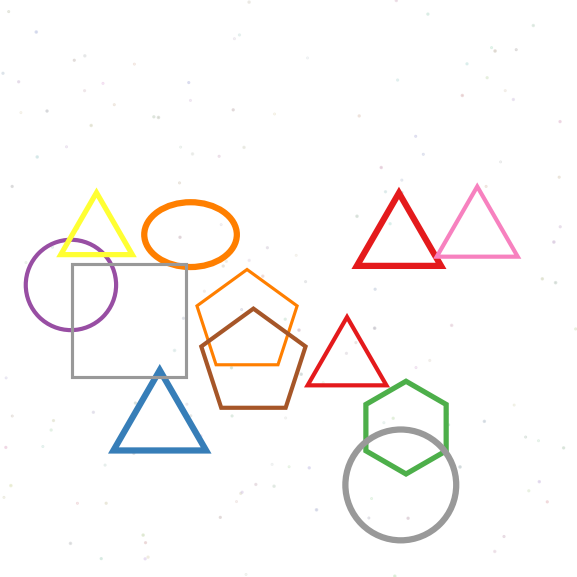[{"shape": "triangle", "thickness": 2, "radius": 0.39, "center": [0.601, 0.371]}, {"shape": "triangle", "thickness": 3, "radius": 0.42, "center": [0.691, 0.581]}, {"shape": "triangle", "thickness": 3, "radius": 0.46, "center": [0.277, 0.265]}, {"shape": "hexagon", "thickness": 2.5, "radius": 0.4, "center": [0.703, 0.259]}, {"shape": "circle", "thickness": 2, "radius": 0.39, "center": [0.123, 0.506]}, {"shape": "oval", "thickness": 3, "radius": 0.4, "center": [0.33, 0.593]}, {"shape": "pentagon", "thickness": 1.5, "radius": 0.46, "center": [0.428, 0.441]}, {"shape": "triangle", "thickness": 2.5, "radius": 0.36, "center": [0.167, 0.594]}, {"shape": "pentagon", "thickness": 2, "radius": 0.47, "center": [0.439, 0.37]}, {"shape": "triangle", "thickness": 2, "radius": 0.4, "center": [0.826, 0.595]}, {"shape": "square", "thickness": 1.5, "radius": 0.49, "center": [0.224, 0.444]}, {"shape": "circle", "thickness": 3, "radius": 0.48, "center": [0.694, 0.159]}]